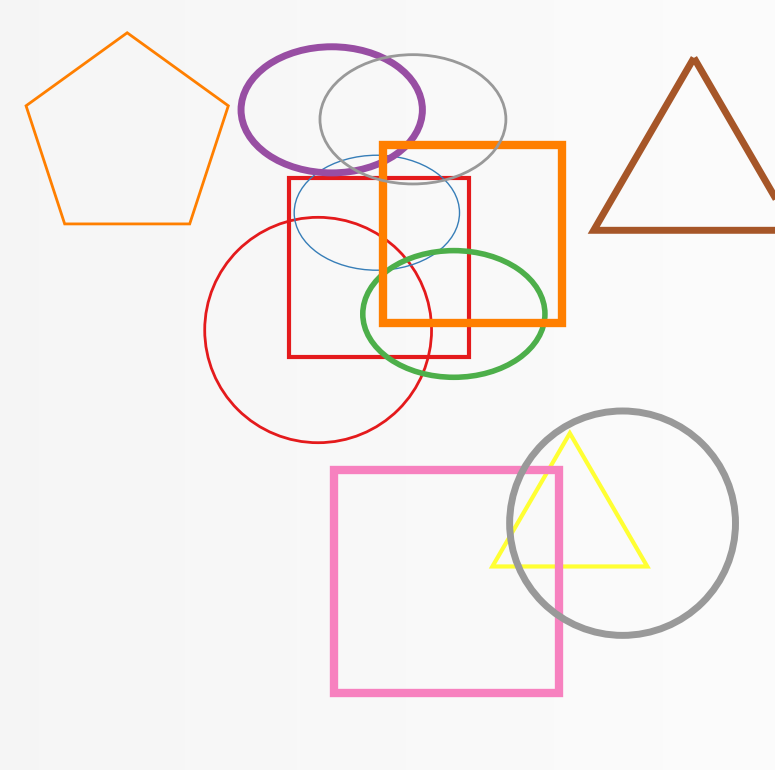[{"shape": "square", "thickness": 1.5, "radius": 0.58, "center": [0.489, 0.653]}, {"shape": "circle", "thickness": 1, "radius": 0.73, "center": [0.41, 0.571]}, {"shape": "oval", "thickness": 0.5, "radius": 0.53, "center": [0.486, 0.724]}, {"shape": "oval", "thickness": 2, "radius": 0.59, "center": [0.586, 0.592]}, {"shape": "oval", "thickness": 2.5, "radius": 0.59, "center": [0.428, 0.857]}, {"shape": "pentagon", "thickness": 1, "radius": 0.69, "center": [0.164, 0.82]}, {"shape": "square", "thickness": 3, "radius": 0.58, "center": [0.61, 0.696]}, {"shape": "triangle", "thickness": 1.5, "radius": 0.58, "center": [0.735, 0.322]}, {"shape": "triangle", "thickness": 2.5, "radius": 0.75, "center": [0.895, 0.776]}, {"shape": "square", "thickness": 3, "radius": 0.73, "center": [0.577, 0.244]}, {"shape": "circle", "thickness": 2.5, "radius": 0.73, "center": [0.803, 0.321]}, {"shape": "oval", "thickness": 1, "radius": 0.6, "center": [0.533, 0.845]}]